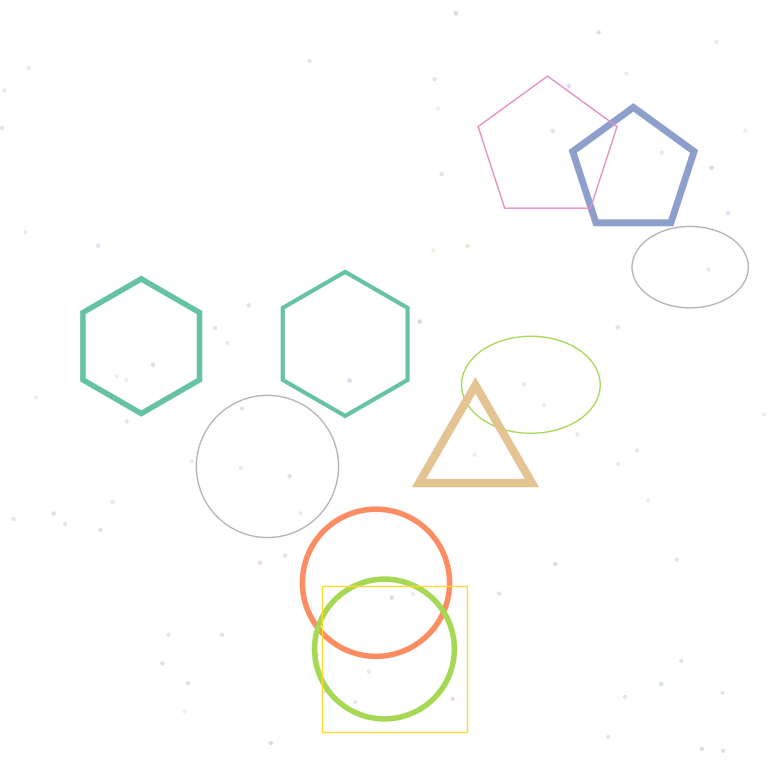[{"shape": "hexagon", "thickness": 1.5, "radius": 0.47, "center": [0.448, 0.553]}, {"shape": "hexagon", "thickness": 2, "radius": 0.44, "center": [0.183, 0.55]}, {"shape": "circle", "thickness": 2, "radius": 0.48, "center": [0.488, 0.243]}, {"shape": "pentagon", "thickness": 2.5, "radius": 0.41, "center": [0.823, 0.778]}, {"shape": "pentagon", "thickness": 0.5, "radius": 0.47, "center": [0.711, 0.806]}, {"shape": "circle", "thickness": 2, "radius": 0.45, "center": [0.499, 0.157]}, {"shape": "oval", "thickness": 0.5, "radius": 0.45, "center": [0.69, 0.5]}, {"shape": "square", "thickness": 0.5, "radius": 0.47, "center": [0.513, 0.144]}, {"shape": "triangle", "thickness": 3, "radius": 0.42, "center": [0.617, 0.415]}, {"shape": "circle", "thickness": 0.5, "radius": 0.46, "center": [0.347, 0.394]}, {"shape": "oval", "thickness": 0.5, "radius": 0.38, "center": [0.896, 0.653]}]